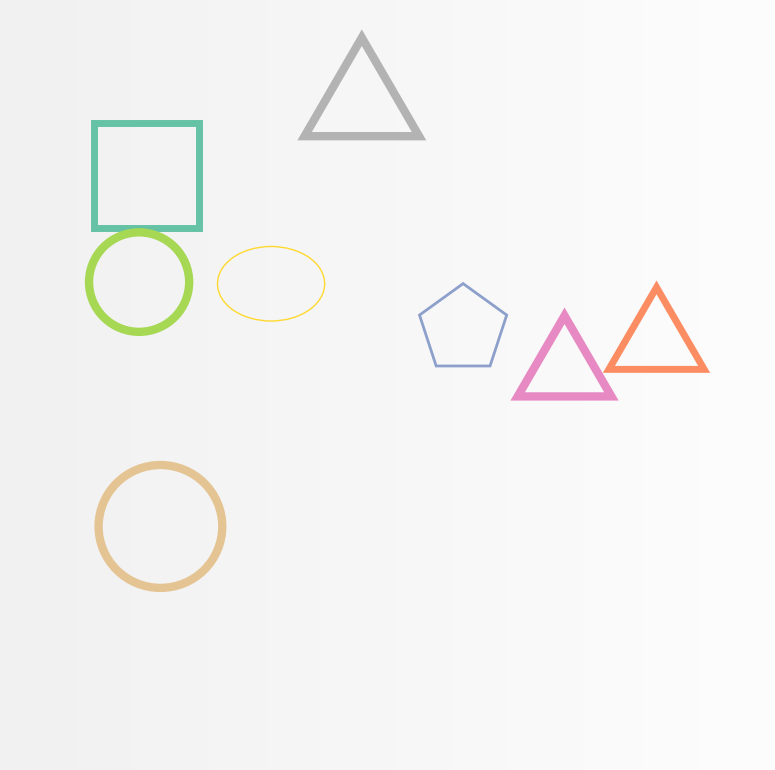[{"shape": "square", "thickness": 2.5, "radius": 0.34, "center": [0.189, 0.772]}, {"shape": "triangle", "thickness": 2.5, "radius": 0.35, "center": [0.847, 0.556]}, {"shape": "pentagon", "thickness": 1, "radius": 0.3, "center": [0.598, 0.573]}, {"shape": "triangle", "thickness": 3, "radius": 0.35, "center": [0.728, 0.52]}, {"shape": "circle", "thickness": 3, "radius": 0.32, "center": [0.179, 0.634]}, {"shape": "oval", "thickness": 0.5, "radius": 0.35, "center": [0.35, 0.631]}, {"shape": "circle", "thickness": 3, "radius": 0.4, "center": [0.207, 0.316]}, {"shape": "triangle", "thickness": 3, "radius": 0.43, "center": [0.467, 0.866]}]